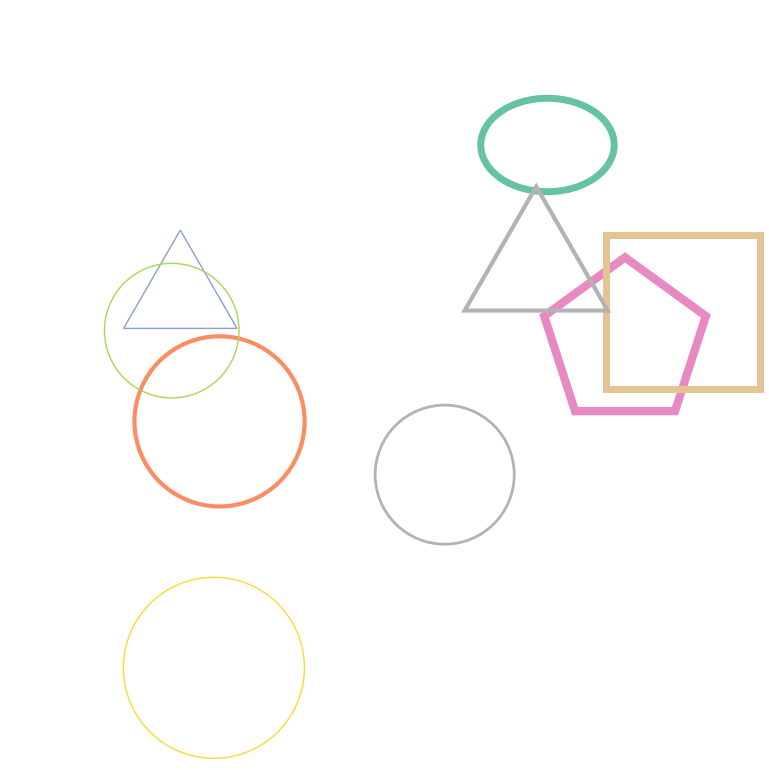[{"shape": "oval", "thickness": 2.5, "radius": 0.43, "center": [0.711, 0.812]}, {"shape": "circle", "thickness": 1.5, "radius": 0.55, "center": [0.285, 0.453]}, {"shape": "triangle", "thickness": 0.5, "radius": 0.43, "center": [0.234, 0.616]}, {"shape": "pentagon", "thickness": 3, "radius": 0.55, "center": [0.812, 0.555]}, {"shape": "circle", "thickness": 0.5, "radius": 0.44, "center": [0.223, 0.571]}, {"shape": "circle", "thickness": 0.5, "radius": 0.59, "center": [0.278, 0.133]}, {"shape": "square", "thickness": 2.5, "radius": 0.5, "center": [0.887, 0.595]}, {"shape": "circle", "thickness": 1, "radius": 0.45, "center": [0.578, 0.384]}, {"shape": "triangle", "thickness": 1.5, "radius": 0.54, "center": [0.696, 0.65]}]